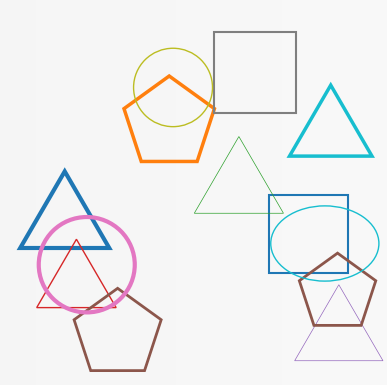[{"shape": "square", "thickness": 1.5, "radius": 0.51, "center": [0.796, 0.392]}, {"shape": "triangle", "thickness": 3, "radius": 0.66, "center": [0.167, 0.422]}, {"shape": "pentagon", "thickness": 2.5, "radius": 0.61, "center": [0.437, 0.68]}, {"shape": "triangle", "thickness": 0.5, "radius": 0.66, "center": [0.616, 0.513]}, {"shape": "triangle", "thickness": 1, "radius": 0.59, "center": [0.197, 0.26]}, {"shape": "triangle", "thickness": 0.5, "radius": 0.66, "center": [0.874, 0.129]}, {"shape": "pentagon", "thickness": 2, "radius": 0.52, "center": [0.871, 0.239]}, {"shape": "pentagon", "thickness": 2, "radius": 0.59, "center": [0.304, 0.133]}, {"shape": "circle", "thickness": 3, "radius": 0.62, "center": [0.224, 0.312]}, {"shape": "square", "thickness": 1.5, "radius": 0.53, "center": [0.658, 0.812]}, {"shape": "circle", "thickness": 1, "radius": 0.51, "center": [0.447, 0.773]}, {"shape": "triangle", "thickness": 2.5, "radius": 0.61, "center": [0.854, 0.656]}, {"shape": "oval", "thickness": 1, "radius": 0.7, "center": [0.838, 0.368]}]